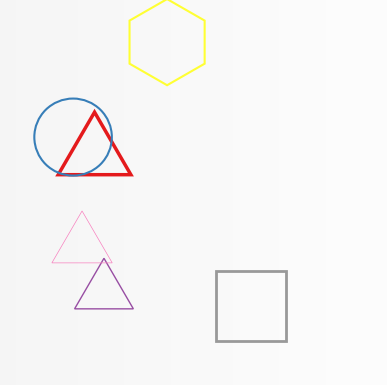[{"shape": "triangle", "thickness": 2.5, "radius": 0.54, "center": [0.244, 0.6]}, {"shape": "circle", "thickness": 1.5, "radius": 0.5, "center": [0.189, 0.644]}, {"shape": "triangle", "thickness": 1, "radius": 0.44, "center": [0.268, 0.242]}, {"shape": "hexagon", "thickness": 1.5, "radius": 0.56, "center": [0.431, 0.891]}, {"shape": "triangle", "thickness": 0.5, "radius": 0.45, "center": [0.212, 0.362]}, {"shape": "square", "thickness": 2, "radius": 0.45, "center": [0.648, 0.205]}]